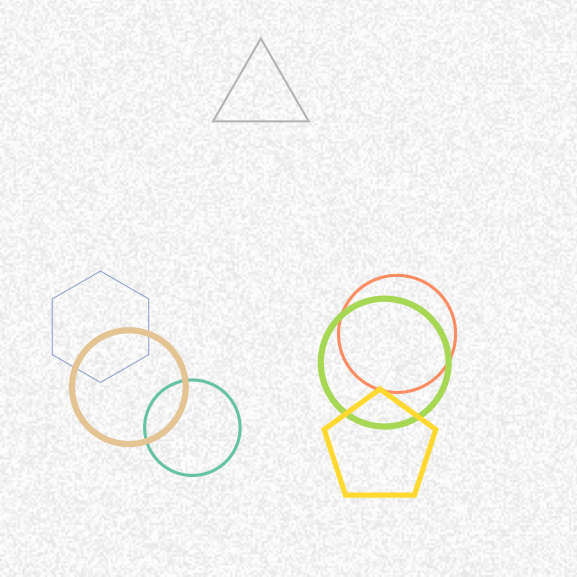[{"shape": "circle", "thickness": 1.5, "radius": 0.41, "center": [0.333, 0.258]}, {"shape": "circle", "thickness": 1.5, "radius": 0.51, "center": [0.688, 0.421]}, {"shape": "hexagon", "thickness": 0.5, "radius": 0.48, "center": [0.174, 0.433]}, {"shape": "circle", "thickness": 3, "radius": 0.55, "center": [0.666, 0.371]}, {"shape": "pentagon", "thickness": 2.5, "radius": 0.51, "center": [0.658, 0.224]}, {"shape": "circle", "thickness": 3, "radius": 0.49, "center": [0.223, 0.329]}, {"shape": "triangle", "thickness": 1, "radius": 0.48, "center": [0.452, 0.837]}]